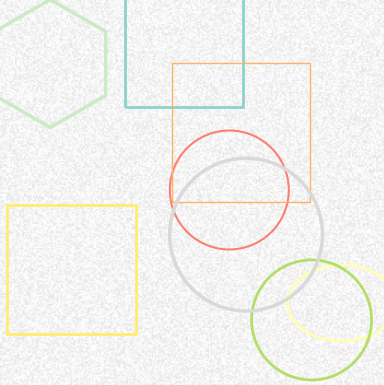[{"shape": "square", "thickness": 2, "radius": 0.77, "center": [0.478, 0.876]}, {"shape": "oval", "thickness": 2, "radius": 0.7, "center": [0.888, 0.213]}, {"shape": "circle", "thickness": 1.5, "radius": 0.77, "center": [0.596, 0.507]}, {"shape": "square", "thickness": 1, "radius": 0.9, "center": [0.626, 0.656]}, {"shape": "circle", "thickness": 2, "radius": 0.78, "center": [0.809, 0.169]}, {"shape": "circle", "thickness": 2.5, "radius": 0.99, "center": [0.639, 0.391]}, {"shape": "hexagon", "thickness": 2.5, "radius": 0.83, "center": [0.13, 0.835]}, {"shape": "square", "thickness": 2, "radius": 0.84, "center": [0.185, 0.3]}]